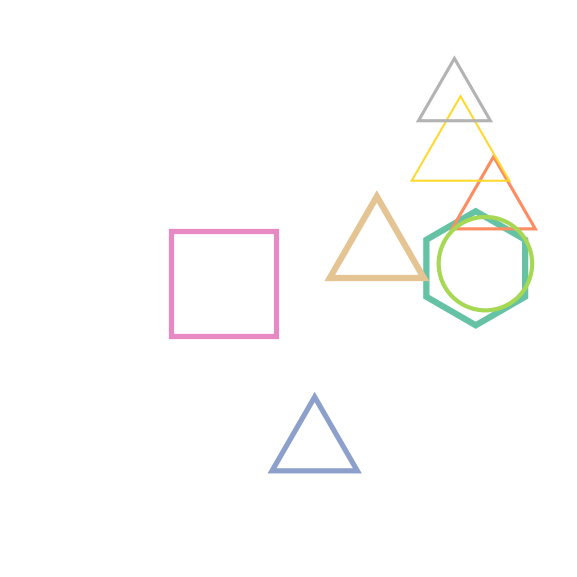[{"shape": "hexagon", "thickness": 3, "radius": 0.49, "center": [0.824, 0.535]}, {"shape": "triangle", "thickness": 1.5, "radius": 0.42, "center": [0.855, 0.645]}, {"shape": "triangle", "thickness": 2.5, "radius": 0.43, "center": [0.545, 0.226]}, {"shape": "square", "thickness": 2.5, "radius": 0.46, "center": [0.387, 0.508]}, {"shape": "circle", "thickness": 2, "radius": 0.4, "center": [0.841, 0.543]}, {"shape": "triangle", "thickness": 1, "radius": 0.49, "center": [0.797, 0.735]}, {"shape": "triangle", "thickness": 3, "radius": 0.47, "center": [0.653, 0.565]}, {"shape": "triangle", "thickness": 1.5, "radius": 0.36, "center": [0.787, 0.826]}]